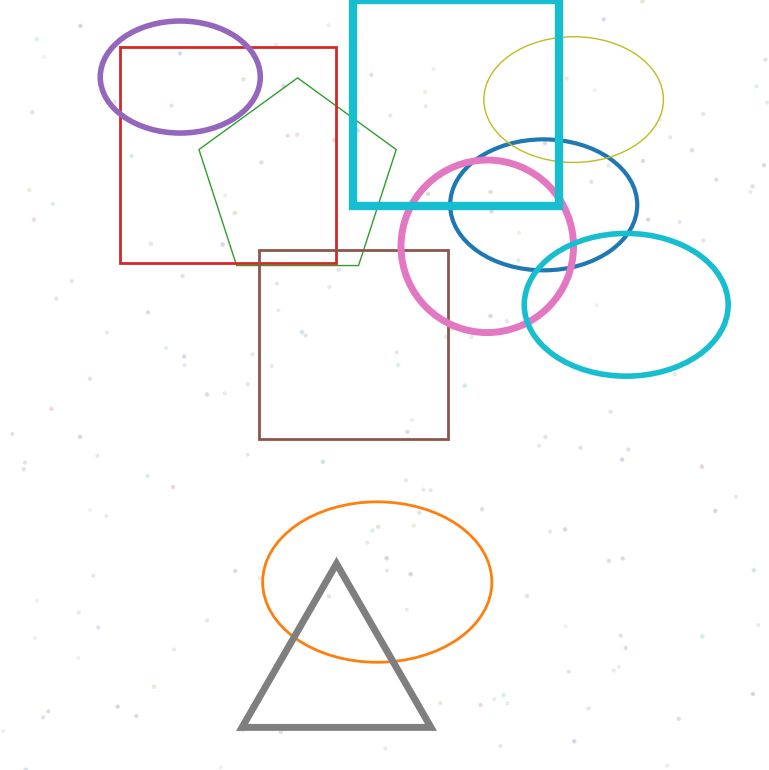[{"shape": "oval", "thickness": 1.5, "radius": 0.61, "center": [0.706, 0.734]}, {"shape": "oval", "thickness": 1, "radius": 0.74, "center": [0.49, 0.244]}, {"shape": "pentagon", "thickness": 0.5, "radius": 0.67, "center": [0.386, 0.764]}, {"shape": "square", "thickness": 1, "radius": 0.7, "center": [0.296, 0.799]}, {"shape": "oval", "thickness": 2, "radius": 0.52, "center": [0.234, 0.9]}, {"shape": "square", "thickness": 1, "radius": 0.62, "center": [0.459, 0.553]}, {"shape": "circle", "thickness": 2.5, "radius": 0.56, "center": [0.633, 0.68]}, {"shape": "triangle", "thickness": 2.5, "radius": 0.71, "center": [0.437, 0.126]}, {"shape": "oval", "thickness": 0.5, "radius": 0.58, "center": [0.745, 0.871]}, {"shape": "oval", "thickness": 2, "radius": 0.66, "center": [0.813, 0.604]}, {"shape": "square", "thickness": 3, "radius": 0.67, "center": [0.592, 0.866]}]